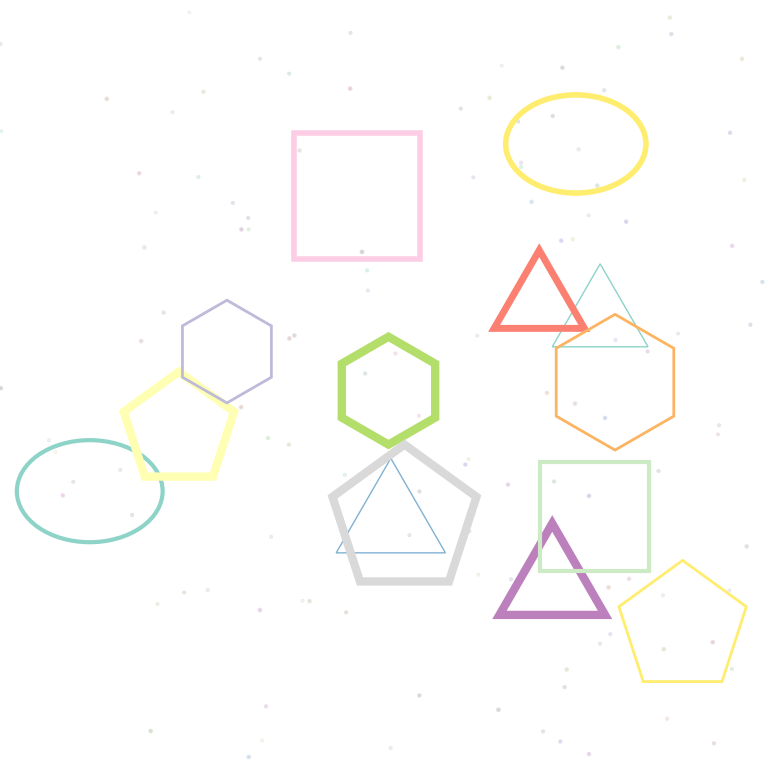[{"shape": "triangle", "thickness": 0.5, "radius": 0.36, "center": [0.779, 0.586]}, {"shape": "oval", "thickness": 1.5, "radius": 0.47, "center": [0.117, 0.362]}, {"shape": "pentagon", "thickness": 3, "radius": 0.38, "center": [0.232, 0.442]}, {"shape": "hexagon", "thickness": 1, "radius": 0.33, "center": [0.295, 0.543]}, {"shape": "triangle", "thickness": 2.5, "radius": 0.34, "center": [0.7, 0.607]}, {"shape": "triangle", "thickness": 0.5, "radius": 0.41, "center": [0.508, 0.323]}, {"shape": "hexagon", "thickness": 1, "radius": 0.44, "center": [0.799, 0.504]}, {"shape": "hexagon", "thickness": 3, "radius": 0.35, "center": [0.505, 0.493]}, {"shape": "square", "thickness": 2, "radius": 0.41, "center": [0.463, 0.745]}, {"shape": "pentagon", "thickness": 3, "radius": 0.49, "center": [0.525, 0.324]}, {"shape": "triangle", "thickness": 3, "radius": 0.4, "center": [0.717, 0.241]}, {"shape": "square", "thickness": 1.5, "radius": 0.36, "center": [0.772, 0.329]}, {"shape": "oval", "thickness": 2, "radius": 0.46, "center": [0.748, 0.813]}, {"shape": "pentagon", "thickness": 1, "radius": 0.44, "center": [0.887, 0.185]}]